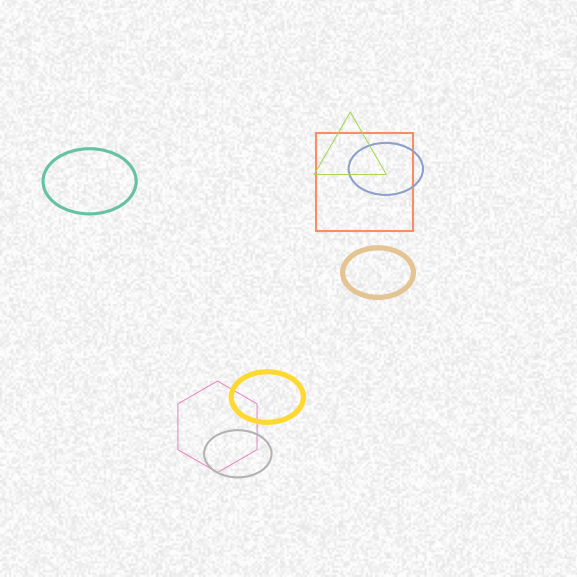[{"shape": "oval", "thickness": 1.5, "radius": 0.4, "center": [0.155, 0.685]}, {"shape": "square", "thickness": 1, "radius": 0.42, "center": [0.631, 0.684]}, {"shape": "oval", "thickness": 1, "radius": 0.32, "center": [0.668, 0.707]}, {"shape": "hexagon", "thickness": 0.5, "radius": 0.4, "center": [0.377, 0.26]}, {"shape": "triangle", "thickness": 0.5, "radius": 0.36, "center": [0.607, 0.733]}, {"shape": "oval", "thickness": 2.5, "radius": 0.31, "center": [0.463, 0.312]}, {"shape": "oval", "thickness": 2.5, "radius": 0.31, "center": [0.655, 0.527]}, {"shape": "oval", "thickness": 1, "radius": 0.29, "center": [0.412, 0.213]}]